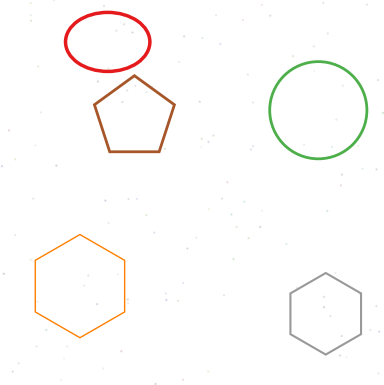[{"shape": "oval", "thickness": 2.5, "radius": 0.55, "center": [0.28, 0.891]}, {"shape": "circle", "thickness": 2, "radius": 0.63, "center": [0.827, 0.714]}, {"shape": "hexagon", "thickness": 1, "radius": 0.67, "center": [0.208, 0.257]}, {"shape": "pentagon", "thickness": 2, "radius": 0.55, "center": [0.349, 0.694]}, {"shape": "hexagon", "thickness": 1.5, "radius": 0.53, "center": [0.846, 0.185]}]